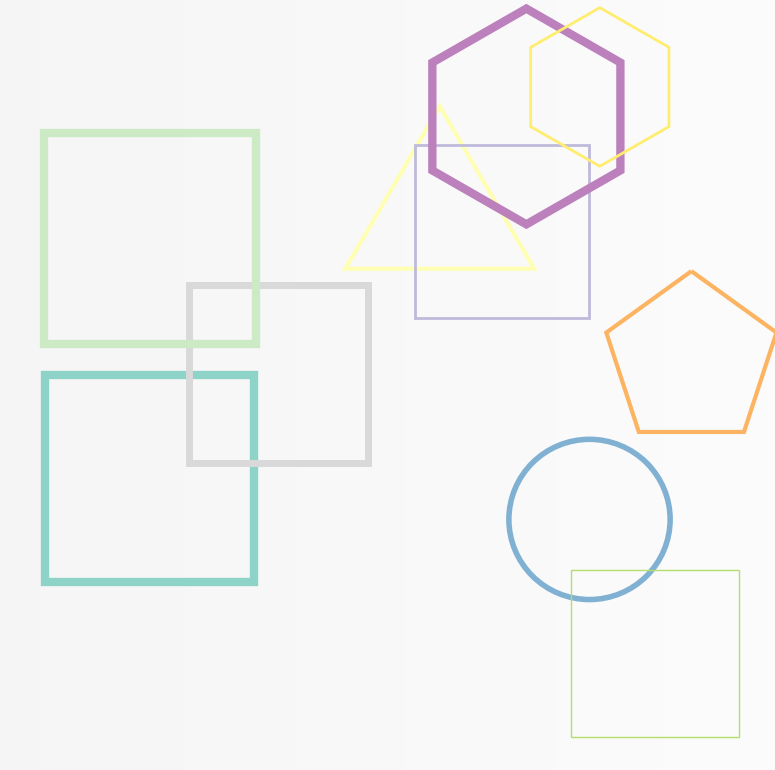[{"shape": "square", "thickness": 3, "radius": 0.67, "center": [0.193, 0.379]}, {"shape": "triangle", "thickness": 1.5, "radius": 0.7, "center": [0.567, 0.721]}, {"shape": "square", "thickness": 1, "radius": 0.56, "center": [0.648, 0.699]}, {"shape": "circle", "thickness": 2, "radius": 0.52, "center": [0.761, 0.325]}, {"shape": "pentagon", "thickness": 1.5, "radius": 0.58, "center": [0.892, 0.532]}, {"shape": "square", "thickness": 0.5, "radius": 0.54, "center": [0.845, 0.152]}, {"shape": "square", "thickness": 2.5, "radius": 0.58, "center": [0.359, 0.514]}, {"shape": "hexagon", "thickness": 3, "radius": 0.7, "center": [0.679, 0.849]}, {"shape": "square", "thickness": 3, "radius": 0.68, "center": [0.193, 0.69]}, {"shape": "hexagon", "thickness": 1, "radius": 0.51, "center": [0.774, 0.887]}]